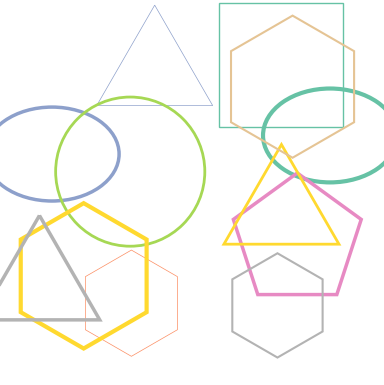[{"shape": "oval", "thickness": 3, "radius": 0.87, "center": [0.857, 0.648]}, {"shape": "square", "thickness": 1, "radius": 0.8, "center": [0.73, 0.831]}, {"shape": "hexagon", "thickness": 0.5, "radius": 0.69, "center": [0.341, 0.213]}, {"shape": "triangle", "thickness": 0.5, "radius": 0.87, "center": [0.402, 0.813]}, {"shape": "oval", "thickness": 2.5, "radius": 0.87, "center": [0.135, 0.6]}, {"shape": "pentagon", "thickness": 2.5, "radius": 0.87, "center": [0.772, 0.376]}, {"shape": "circle", "thickness": 2, "radius": 0.97, "center": [0.338, 0.554]}, {"shape": "hexagon", "thickness": 3, "radius": 0.94, "center": [0.217, 0.284]}, {"shape": "triangle", "thickness": 2, "radius": 0.86, "center": [0.731, 0.452]}, {"shape": "hexagon", "thickness": 1.5, "radius": 0.92, "center": [0.76, 0.775]}, {"shape": "triangle", "thickness": 2.5, "radius": 0.9, "center": [0.102, 0.26]}, {"shape": "hexagon", "thickness": 1.5, "radius": 0.68, "center": [0.721, 0.207]}]